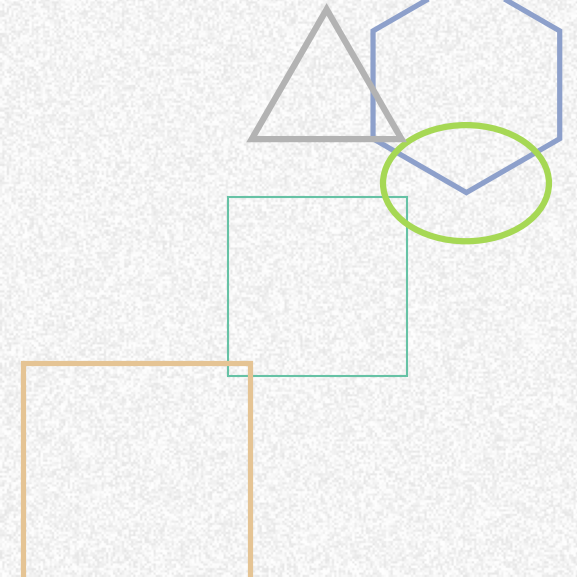[{"shape": "square", "thickness": 1, "radius": 0.78, "center": [0.549, 0.503]}, {"shape": "hexagon", "thickness": 2.5, "radius": 0.93, "center": [0.808, 0.852]}, {"shape": "oval", "thickness": 3, "radius": 0.72, "center": [0.807, 0.682]}, {"shape": "square", "thickness": 2.5, "radius": 0.98, "center": [0.236, 0.174]}, {"shape": "triangle", "thickness": 3, "radius": 0.75, "center": [0.566, 0.833]}]